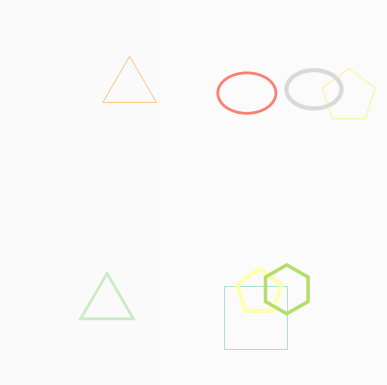[{"shape": "square", "thickness": 0.5, "radius": 0.41, "center": [0.658, 0.175]}, {"shape": "pentagon", "thickness": 3, "radius": 0.3, "center": [0.669, 0.241]}, {"shape": "oval", "thickness": 2, "radius": 0.38, "center": [0.637, 0.758]}, {"shape": "triangle", "thickness": 0.5, "radius": 0.4, "center": [0.335, 0.774]}, {"shape": "hexagon", "thickness": 2.5, "radius": 0.32, "center": [0.74, 0.248]}, {"shape": "oval", "thickness": 3, "radius": 0.36, "center": [0.81, 0.768]}, {"shape": "triangle", "thickness": 2, "radius": 0.39, "center": [0.276, 0.211]}, {"shape": "pentagon", "thickness": 0.5, "radius": 0.36, "center": [0.9, 0.75]}]